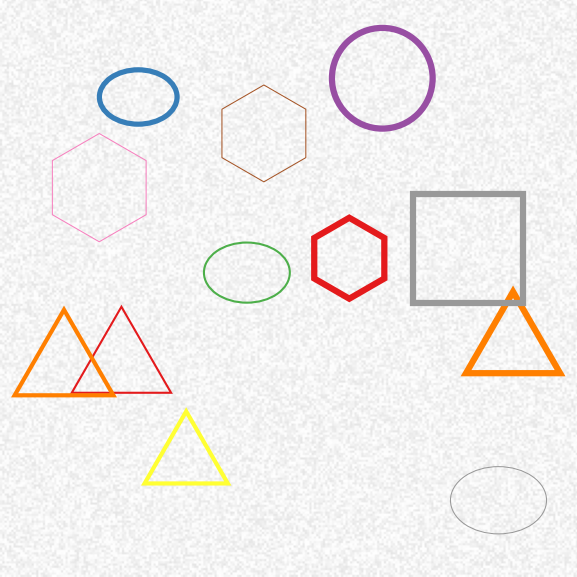[{"shape": "triangle", "thickness": 1, "radius": 0.5, "center": [0.21, 0.369]}, {"shape": "hexagon", "thickness": 3, "radius": 0.35, "center": [0.605, 0.552]}, {"shape": "oval", "thickness": 2.5, "radius": 0.34, "center": [0.239, 0.831]}, {"shape": "oval", "thickness": 1, "radius": 0.37, "center": [0.428, 0.527]}, {"shape": "circle", "thickness": 3, "radius": 0.44, "center": [0.662, 0.864]}, {"shape": "triangle", "thickness": 3, "radius": 0.47, "center": [0.888, 0.4]}, {"shape": "triangle", "thickness": 2, "radius": 0.49, "center": [0.111, 0.364]}, {"shape": "triangle", "thickness": 2, "radius": 0.42, "center": [0.322, 0.204]}, {"shape": "hexagon", "thickness": 0.5, "radius": 0.42, "center": [0.457, 0.768]}, {"shape": "hexagon", "thickness": 0.5, "radius": 0.47, "center": [0.172, 0.674]}, {"shape": "oval", "thickness": 0.5, "radius": 0.42, "center": [0.863, 0.133]}, {"shape": "square", "thickness": 3, "radius": 0.47, "center": [0.811, 0.569]}]